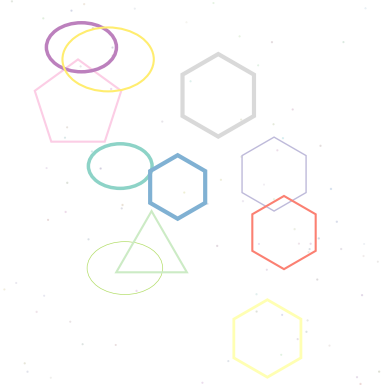[{"shape": "oval", "thickness": 2.5, "radius": 0.41, "center": [0.312, 0.569]}, {"shape": "hexagon", "thickness": 2, "radius": 0.5, "center": [0.694, 0.121]}, {"shape": "hexagon", "thickness": 1, "radius": 0.48, "center": [0.712, 0.548]}, {"shape": "hexagon", "thickness": 1.5, "radius": 0.48, "center": [0.738, 0.396]}, {"shape": "hexagon", "thickness": 3, "radius": 0.41, "center": [0.462, 0.514]}, {"shape": "oval", "thickness": 0.5, "radius": 0.49, "center": [0.324, 0.304]}, {"shape": "pentagon", "thickness": 1.5, "radius": 0.59, "center": [0.203, 0.728]}, {"shape": "hexagon", "thickness": 3, "radius": 0.54, "center": [0.567, 0.752]}, {"shape": "oval", "thickness": 2.5, "radius": 0.45, "center": [0.211, 0.877]}, {"shape": "triangle", "thickness": 1.5, "radius": 0.53, "center": [0.394, 0.346]}, {"shape": "oval", "thickness": 1.5, "radius": 0.59, "center": [0.281, 0.846]}]